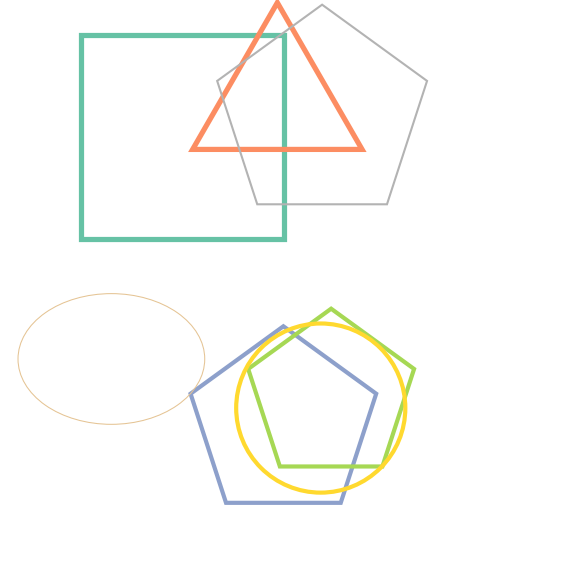[{"shape": "square", "thickness": 2.5, "radius": 0.88, "center": [0.316, 0.762]}, {"shape": "triangle", "thickness": 2.5, "radius": 0.85, "center": [0.48, 0.825]}, {"shape": "pentagon", "thickness": 2, "radius": 0.84, "center": [0.491, 0.265]}, {"shape": "pentagon", "thickness": 2, "radius": 0.76, "center": [0.573, 0.314]}, {"shape": "circle", "thickness": 2, "radius": 0.73, "center": [0.555, 0.293]}, {"shape": "oval", "thickness": 0.5, "radius": 0.81, "center": [0.193, 0.378]}, {"shape": "pentagon", "thickness": 1, "radius": 0.96, "center": [0.558, 0.8]}]